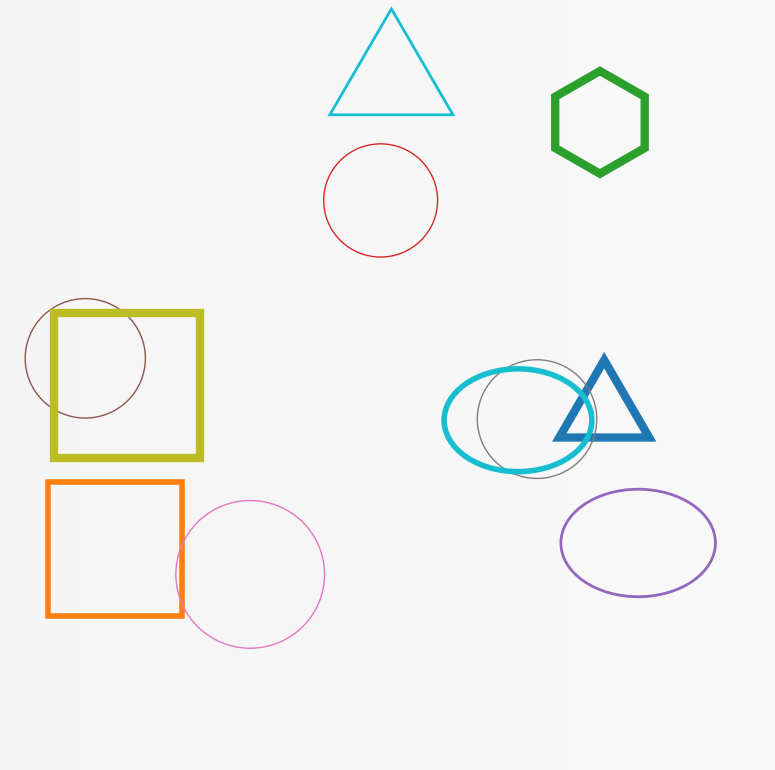[{"shape": "triangle", "thickness": 3, "radius": 0.33, "center": [0.78, 0.465]}, {"shape": "square", "thickness": 2, "radius": 0.43, "center": [0.148, 0.287]}, {"shape": "hexagon", "thickness": 3, "radius": 0.33, "center": [0.774, 0.841]}, {"shape": "circle", "thickness": 0.5, "radius": 0.37, "center": [0.491, 0.74]}, {"shape": "oval", "thickness": 1, "radius": 0.5, "center": [0.823, 0.295]}, {"shape": "circle", "thickness": 0.5, "radius": 0.39, "center": [0.11, 0.535]}, {"shape": "circle", "thickness": 0.5, "radius": 0.48, "center": [0.323, 0.254]}, {"shape": "circle", "thickness": 0.5, "radius": 0.39, "center": [0.693, 0.456]}, {"shape": "square", "thickness": 3, "radius": 0.47, "center": [0.164, 0.499]}, {"shape": "triangle", "thickness": 1, "radius": 0.46, "center": [0.505, 0.897]}, {"shape": "oval", "thickness": 2, "radius": 0.48, "center": [0.668, 0.454]}]